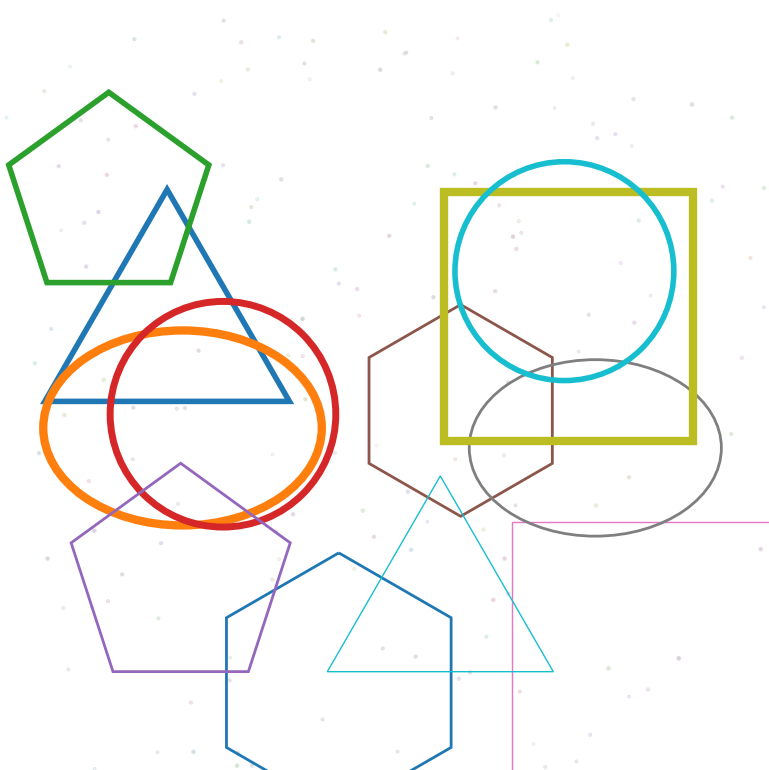[{"shape": "hexagon", "thickness": 1, "radius": 0.84, "center": [0.44, 0.114]}, {"shape": "triangle", "thickness": 2, "radius": 0.92, "center": [0.217, 0.57]}, {"shape": "oval", "thickness": 3, "radius": 0.9, "center": [0.237, 0.444]}, {"shape": "pentagon", "thickness": 2, "radius": 0.68, "center": [0.141, 0.744]}, {"shape": "circle", "thickness": 2.5, "radius": 0.73, "center": [0.29, 0.462]}, {"shape": "pentagon", "thickness": 1, "radius": 0.75, "center": [0.235, 0.249]}, {"shape": "hexagon", "thickness": 1, "radius": 0.69, "center": [0.598, 0.467]}, {"shape": "square", "thickness": 0.5, "radius": 0.86, "center": [0.837, 0.15]}, {"shape": "oval", "thickness": 1, "radius": 0.82, "center": [0.773, 0.418]}, {"shape": "square", "thickness": 3, "radius": 0.81, "center": [0.738, 0.589]}, {"shape": "circle", "thickness": 2, "radius": 0.71, "center": [0.733, 0.648]}, {"shape": "triangle", "thickness": 0.5, "radius": 0.85, "center": [0.572, 0.212]}]